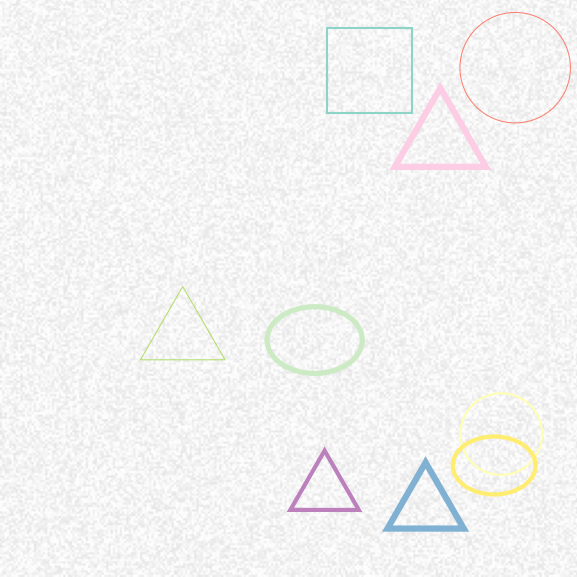[{"shape": "square", "thickness": 1, "radius": 0.37, "center": [0.64, 0.876]}, {"shape": "circle", "thickness": 1, "radius": 0.35, "center": [0.868, 0.247]}, {"shape": "circle", "thickness": 0.5, "radius": 0.48, "center": [0.892, 0.882]}, {"shape": "triangle", "thickness": 3, "radius": 0.38, "center": [0.737, 0.122]}, {"shape": "triangle", "thickness": 0.5, "radius": 0.42, "center": [0.316, 0.418]}, {"shape": "triangle", "thickness": 3, "radius": 0.46, "center": [0.763, 0.756]}, {"shape": "triangle", "thickness": 2, "radius": 0.34, "center": [0.562, 0.15]}, {"shape": "oval", "thickness": 2.5, "radius": 0.41, "center": [0.545, 0.41]}, {"shape": "oval", "thickness": 2, "radius": 0.36, "center": [0.856, 0.193]}]